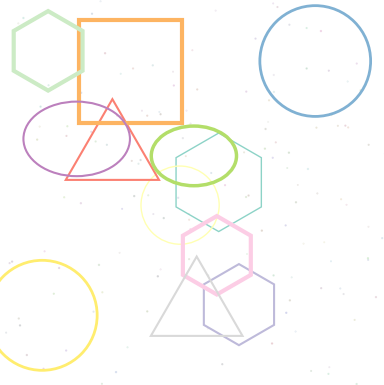[{"shape": "hexagon", "thickness": 1, "radius": 0.64, "center": [0.568, 0.526]}, {"shape": "circle", "thickness": 1, "radius": 0.51, "center": [0.468, 0.467]}, {"shape": "hexagon", "thickness": 1.5, "radius": 0.53, "center": [0.621, 0.209]}, {"shape": "triangle", "thickness": 1.5, "radius": 0.7, "center": [0.292, 0.603]}, {"shape": "circle", "thickness": 2, "radius": 0.72, "center": [0.819, 0.841]}, {"shape": "square", "thickness": 3, "radius": 0.67, "center": [0.339, 0.815]}, {"shape": "oval", "thickness": 2.5, "radius": 0.55, "center": [0.504, 0.595]}, {"shape": "hexagon", "thickness": 3, "radius": 0.51, "center": [0.563, 0.337]}, {"shape": "triangle", "thickness": 1.5, "radius": 0.69, "center": [0.511, 0.196]}, {"shape": "oval", "thickness": 1.5, "radius": 0.69, "center": [0.199, 0.639]}, {"shape": "hexagon", "thickness": 3, "radius": 0.52, "center": [0.125, 0.868]}, {"shape": "circle", "thickness": 2, "radius": 0.71, "center": [0.11, 0.181]}]